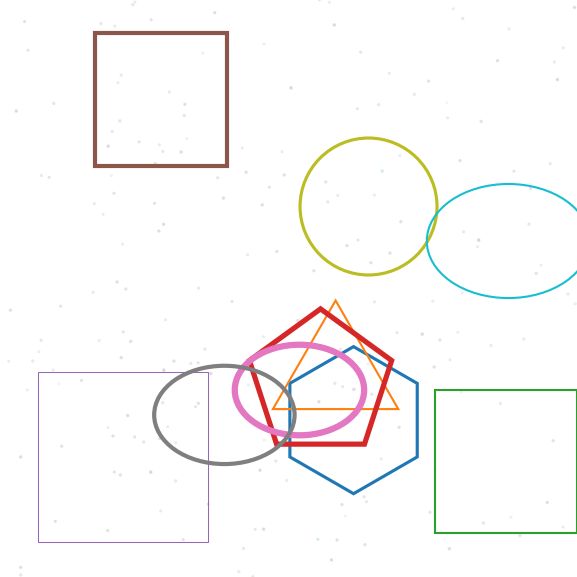[{"shape": "hexagon", "thickness": 1.5, "radius": 0.64, "center": [0.612, 0.272]}, {"shape": "triangle", "thickness": 1, "radius": 0.63, "center": [0.581, 0.353]}, {"shape": "square", "thickness": 1, "radius": 0.62, "center": [0.876, 0.2]}, {"shape": "pentagon", "thickness": 2.5, "radius": 0.65, "center": [0.555, 0.335]}, {"shape": "square", "thickness": 0.5, "radius": 0.73, "center": [0.213, 0.208]}, {"shape": "square", "thickness": 2, "radius": 0.57, "center": [0.279, 0.827]}, {"shape": "oval", "thickness": 3, "radius": 0.56, "center": [0.519, 0.324]}, {"shape": "oval", "thickness": 2, "radius": 0.61, "center": [0.389, 0.281]}, {"shape": "circle", "thickness": 1.5, "radius": 0.59, "center": [0.638, 0.642]}, {"shape": "oval", "thickness": 1, "radius": 0.71, "center": [0.88, 0.582]}]